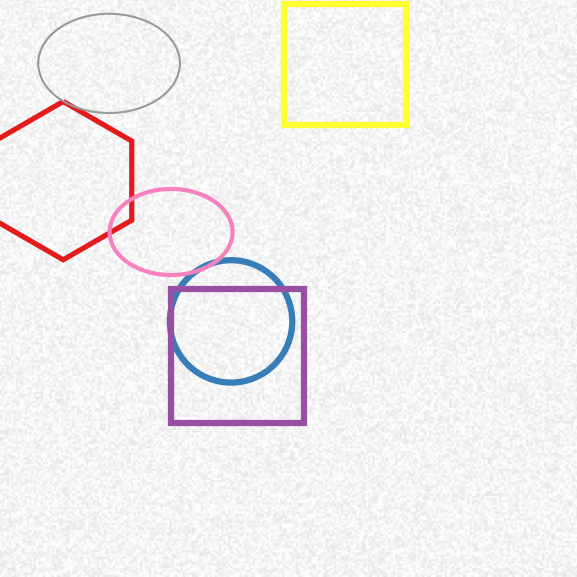[{"shape": "hexagon", "thickness": 2.5, "radius": 0.69, "center": [0.109, 0.686]}, {"shape": "circle", "thickness": 3, "radius": 0.53, "center": [0.4, 0.443]}, {"shape": "square", "thickness": 3, "radius": 0.58, "center": [0.412, 0.383]}, {"shape": "square", "thickness": 3, "radius": 0.53, "center": [0.597, 0.887]}, {"shape": "oval", "thickness": 2, "radius": 0.53, "center": [0.296, 0.597]}, {"shape": "oval", "thickness": 1, "radius": 0.61, "center": [0.189, 0.889]}]